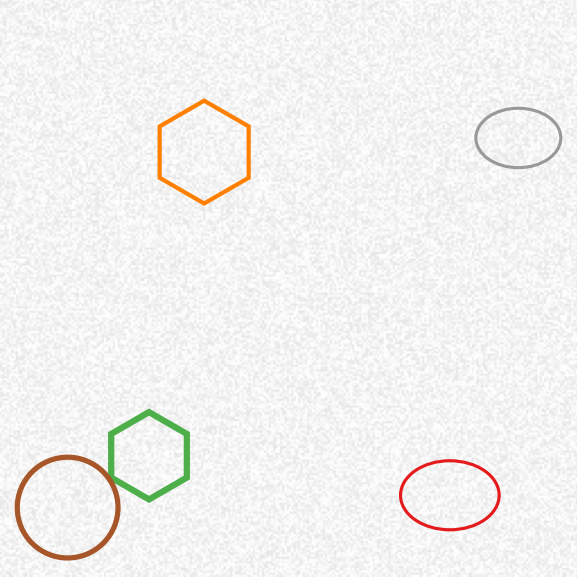[{"shape": "oval", "thickness": 1.5, "radius": 0.43, "center": [0.779, 0.142]}, {"shape": "hexagon", "thickness": 3, "radius": 0.38, "center": [0.258, 0.21]}, {"shape": "hexagon", "thickness": 2, "radius": 0.44, "center": [0.354, 0.736]}, {"shape": "circle", "thickness": 2.5, "radius": 0.44, "center": [0.117, 0.12]}, {"shape": "oval", "thickness": 1.5, "radius": 0.37, "center": [0.898, 0.76]}]